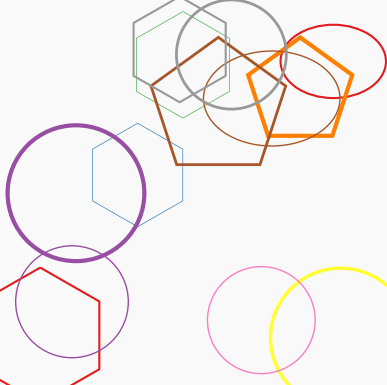[{"shape": "hexagon", "thickness": 1.5, "radius": 0.88, "center": [0.104, 0.129]}, {"shape": "oval", "thickness": 1.5, "radius": 0.68, "center": [0.86, 0.841]}, {"shape": "hexagon", "thickness": 0.5, "radius": 0.67, "center": [0.355, 0.545]}, {"shape": "hexagon", "thickness": 0.5, "radius": 0.69, "center": [0.472, 0.832]}, {"shape": "circle", "thickness": 3, "radius": 0.88, "center": [0.196, 0.498]}, {"shape": "circle", "thickness": 1, "radius": 0.73, "center": [0.186, 0.216]}, {"shape": "pentagon", "thickness": 3, "radius": 0.71, "center": [0.775, 0.762]}, {"shape": "circle", "thickness": 2.5, "radius": 0.9, "center": [0.879, 0.122]}, {"shape": "pentagon", "thickness": 2, "radius": 0.91, "center": [0.563, 0.72]}, {"shape": "oval", "thickness": 1, "radius": 0.88, "center": [0.701, 0.744]}, {"shape": "circle", "thickness": 1, "radius": 0.69, "center": [0.674, 0.168]}, {"shape": "circle", "thickness": 2, "radius": 0.71, "center": [0.597, 0.858]}, {"shape": "hexagon", "thickness": 1.5, "radius": 0.69, "center": [0.464, 0.872]}]